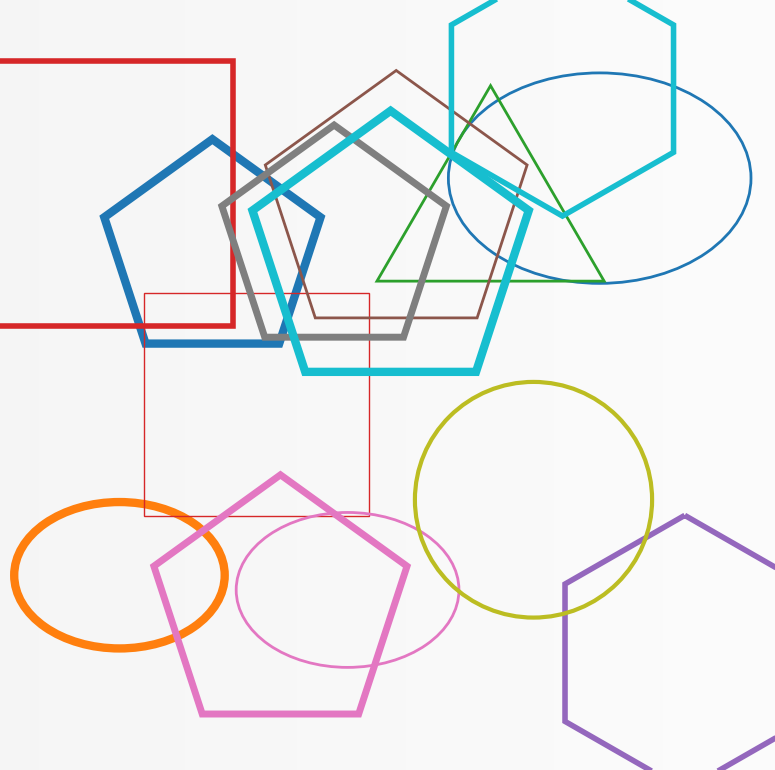[{"shape": "oval", "thickness": 1, "radius": 0.98, "center": [0.774, 0.769]}, {"shape": "pentagon", "thickness": 3, "radius": 0.73, "center": [0.274, 0.672]}, {"shape": "oval", "thickness": 3, "radius": 0.68, "center": [0.154, 0.253]}, {"shape": "triangle", "thickness": 1, "radius": 0.85, "center": [0.633, 0.72]}, {"shape": "square", "thickness": 0.5, "radius": 0.73, "center": [0.331, 0.475]}, {"shape": "square", "thickness": 2, "radius": 0.86, "center": [0.129, 0.749]}, {"shape": "hexagon", "thickness": 2, "radius": 0.89, "center": [0.884, 0.152]}, {"shape": "pentagon", "thickness": 1, "radius": 0.89, "center": [0.511, 0.731]}, {"shape": "oval", "thickness": 1, "radius": 0.72, "center": [0.448, 0.234]}, {"shape": "pentagon", "thickness": 2.5, "radius": 0.86, "center": [0.362, 0.212]}, {"shape": "pentagon", "thickness": 2.5, "radius": 0.76, "center": [0.431, 0.685]}, {"shape": "circle", "thickness": 1.5, "radius": 0.77, "center": [0.688, 0.351]}, {"shape": "hexagon", "thickness": 2, "radius": 0.83, "center": [0.726, 0.885]}, {"shape": "pentagon", "thickness": 3, "radius": 0.94, "center": [0.504, 0.669]}]